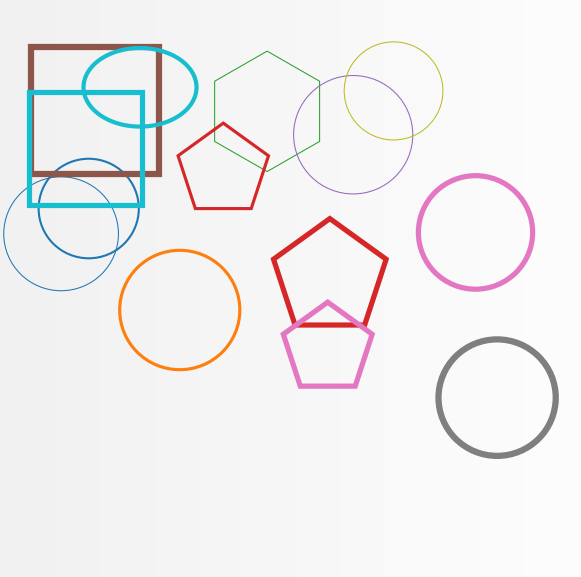[{"shape": "circle", "thickness": 1, "radius": 0.43, "center": [0.153, 0.638]}, {"shape": "circle", "thickness": 0.5, "radius": 0.49, "center": [0.105, 0.594]}, {"shape": "circle", "thickness": 1.5, "radius": 0.52, "center": [0.309, 0.462]}, {"shape": "hexagon", "thickness": 0.5, "radius": 0.52, "center": [0.46, 0.806]}, {"shape": "pentagon", "thickness": 1.5, "radius": 0.41, "center": [0.384, 0.704]}, {"shape": "pentagon", "thickness": 2.5, "radius": 0.51, "center": [0.567, 0.519]}, {"shape": "circle", "thickness": 0.5, "radius": 0.51, "center": [0.608, 0.766]}, {"shape": "square", "thickness": 3, "radius": 0.55, "center": [0.163, 0.808]}, {"shape": "circle", "thickness": 2.5, "radius": 0.49, "center": [0.818, 0.597]}, {"shape": "pentagon", "thickness": 2.5, "radius": 0.4, "center": [0.564, 0.396]}, {"shape": "circle", "thickness": 3, "radius": 0.5, "center": [0.855, 0.311]}, {"shape": "circle", "thickness": 0.5, "radius": 0.42, "center": [0.677, 0.842]}, {"shape": "square", "thickness": 2.5, "radius": 0.49, "center": [0.147, 0.742]}, {"shape": "oval", "thickness": 2, "radius": 0.49, "center": [0.241, 0.848]}]